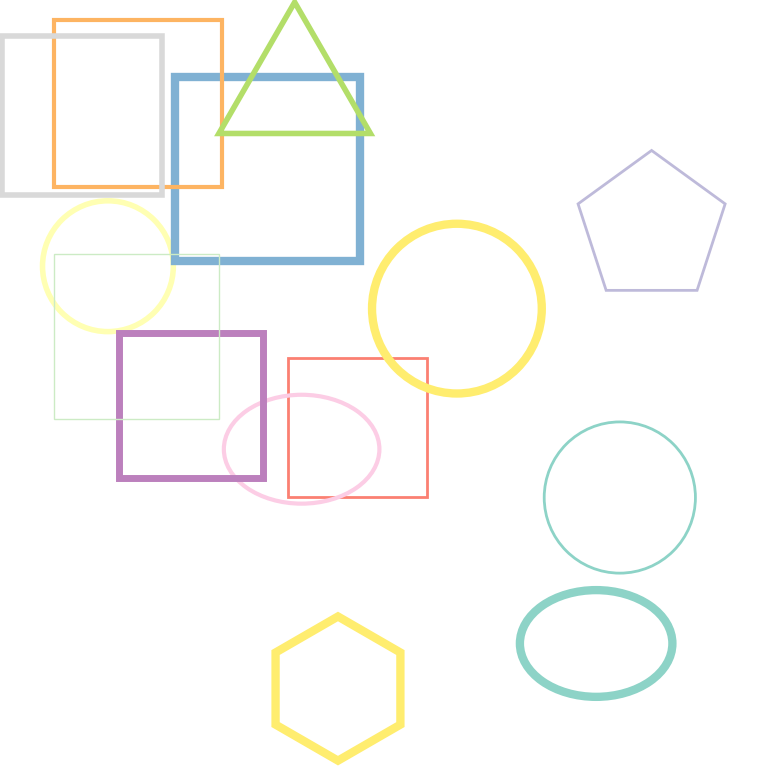[{"shape": "circle", "thickness": 1, "radius": 0.49, "center": [0.805, 0.354]}, {"shape": "oval", "thickness": 3, "radius": 0.5, "center": [0.774, 0.164]}, {"shape": "circle", "thickness": 2, "radius": 0.42, "center": [0.14, 0.654]}, {"shape": "pentagon", "thickness": 1, "radius": 0.5, "center": [0.846, 0.704]}, {"shape": "square", "thickness": 1, "radius": 0.45, "center": [0.464, 0.444]}, {"shape": "square", "thickness": 3, "radius": 0.6, "center": [0.347, 0.781]}, {"shape": "square", "thickness": 1.5, "radius": 0.54, "center": [0.179, 0.866]}, {"shape": "triangle", "thickness": 2, "radius": 0.57, "center": [0.383, 0.883]}, {"shape": "oval", "thickness": 1.5, "radius": 0.51, "center": [0.392, 0.417]}, {"shape": "square", "thickness": 2, "radius": 0.52, "center": [0.107, 0.85]}, {"shape": "square", "thickness": 2.5, "radius": 0.47, "center": [0.248, 0.473]}, {"shape": "square", "thickness": 0.5, "radius": 0.54, "center": [0.177, 0.563]}, {"shape": "circle", "thickness": 3, "radius": 0.55, "center": [0.593, 0.599]}, {"shape": "hexagon", "thickness": 3, "radius": 0.47, "center": [0.439, 0.106]}]